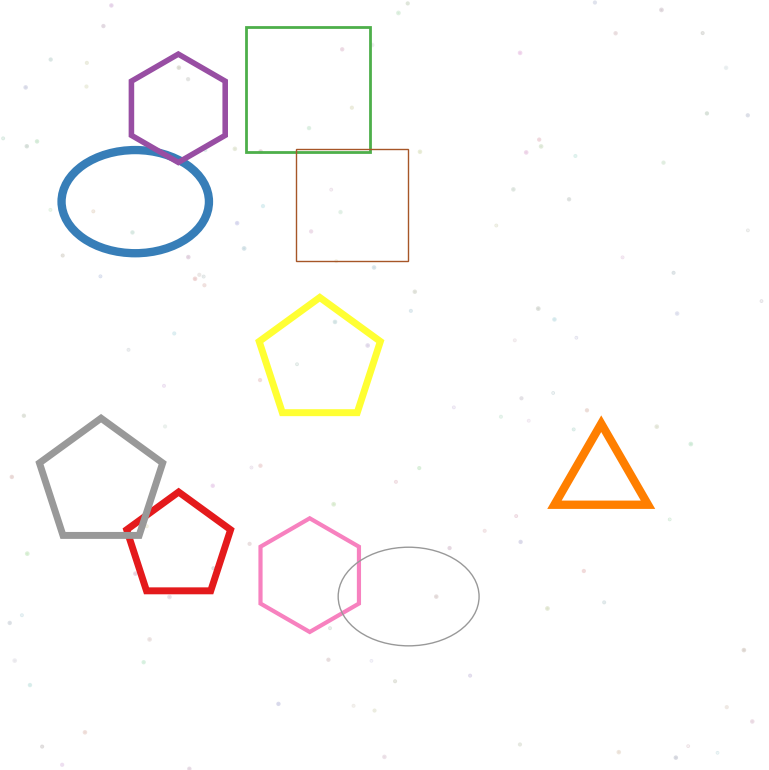[{"shape": "pentagon", "thickness": 2.5, "radius": 0.35, "center": [0.232, 0.29]}, {"shape": "oval", "thickness": 3, "radius": 0.48, "center": [0.176, 0.738]}, {"shape": "square", "thickness": 1, "radius": 0.4, "center": [0.4, 0.884]}, {"shape": "hexagon", "thickness": 2, "radius": 0.35, "center": [0.232, 0.859]}, {"shape": "triangle", "thickness": 3, "radius": 0.35, "center": [0.781, 0.38]}, {"shape": "pentagon", "thickness": 2.5, "radius": 0.41, "center": [0.415, 0.531]}, {"shape": "square", "thickness": 0.5, "radius": 0.36, "center": [0.457, 0.734]}, {"shape": "hexagon", "thickness": 1.5, "radius": 0.37, "center": [0.402, 0.253]}, {"shape": "oval", "thickness": 0.5, "radius": 0.46, "center": [0.531, 0.225]}, {"shape": "pentagon", "thickness": 2.5, "radius": 0.42, "center": [0.131, 0.373]}]